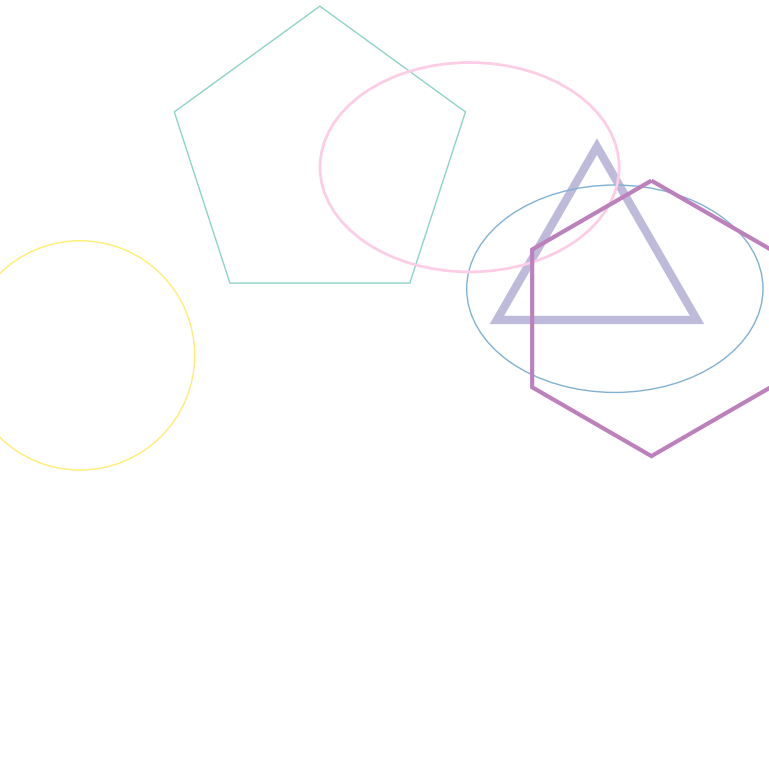[{"shape": "pentagon", "thickness": 0.5, "radius": 0.99, "center": [0.415, 0.793]}, {"shape": "triangle", "thickness": 3, "radius": 0.75, "center": [0.775, 0.66]}, {"shape": "oval", "thickness": 0.5, "radius": 0.96, "center": [0.798, 0.625]}, {"shape": "oval", "thickness": 1, "radius": 0.97, "center": [0.61, 0.783]}, {"shape": "hexagon", "thickness": 1.5, "radius": 0.89, "center": [0.846, 0.587]}, {"shape": "circle", "thickness": 0.5, "radius": 0.74, "center": [0.104, 0.538]}]